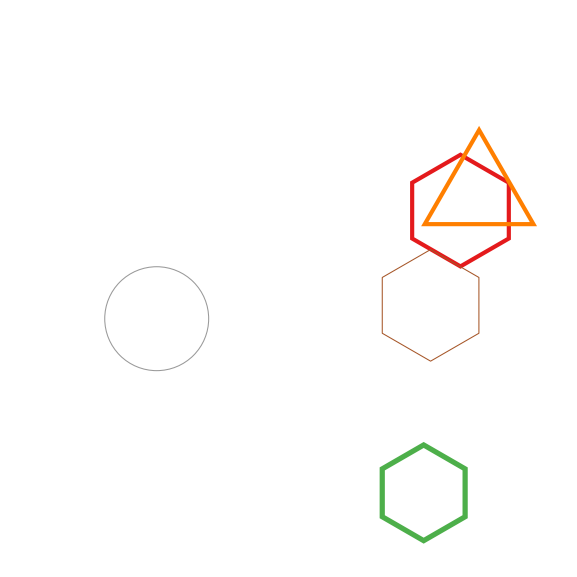[{"shape": "hexagon", "thickness": 2, "radius": 0.48, "center": [0.797, 0.634]}, {"shape": "hexagon", "thickness": 2.5, "radius": 0.41, "center": [0.734, 0.146]}, {"shape": "triangle", "thickness": 2, "radius": 0.54, "center": [0.83, 0.665]}, {"shape": "hexagon", "thickness": 0.5, "radius": 0.48, "center": [0.746, 0.47]}, {"shape": "circle", "thickness": 0.5, "radius": 0.45, "center": [0.271, 0.447]}]